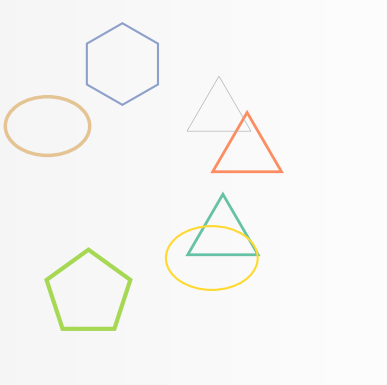[{"shape": "triangle", "thickness": 2, "radius": 0.52, "center": [0.575, 0.391]}, {"shape": "triangle", "thickness": 2, "radius": 0.51, "center": [0.638, 0.605]}, {"shape": "hexagon", "thickness": 1.5, "radius": 0.53, "center": [0.316, 0.834]}, {"shape": "pentagon", "thickness": 3, "radius": 0.57, "center": [0.228, 0.238]}, {"shape": "oval", "thickness": 1.5, "radius": 0.59, "center": [0.547, 0.33]}, {"shape": "oval", "thickness": 2.5, "radius": 0.54, "center": [0.123, 0.673]}, {"shape": "triangle", "thickness": 0.5, "radius": 0.48, "center": [0.565, 0.707]}]